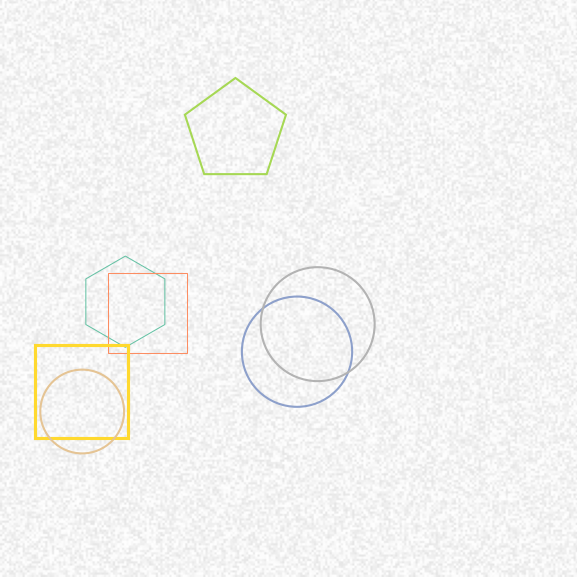[{"shape": "hexagon", "thickness": 0.5, "radius": 0.39, "center": [0.217, 0.477]}, {"shape": "square", "thickness": 0.5, "radius": 0.35, "center": [0.256, 0.457]}, {"shape": "circle", "thickness": 1, "radius": 0.48, "center": [0.514, 0.39]}, {"shape": "pentagon", "thickness": 1, "radius": 0.46, "center": [0.408, 0.772]}, {"shape": "square", "thickness": 1.5, "radius": 0.4, "center": [0.142, 0.322]}, {"shape": "circle", "thickness": 1, "radius": 0.36, "center": [0.142, 0.287]}, {"shape": "circle", "thickness": 1, "radius": 0.49, "center": [0.55, 0.438]}]